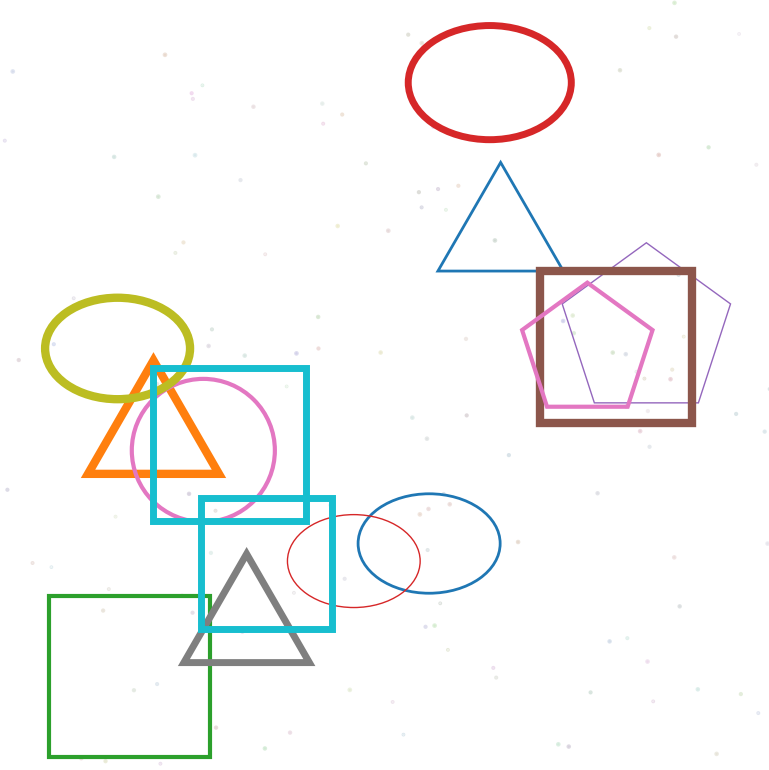[{"shape": "oval", "thickness": 1, "radius": 0.46, "center": [0.557, 0.294]}, {"shape": "triangle", "thickness": 1, "radius": 0.47, "center": [0.65, 0.695]}, {"shape": "triangle", "thickness": 3, "radius": 0.49, "center": [0.199, 0.434]}, {"shape": "square", "thickness": 1.5, "radius": 0.52, "center": [0.168, 0.121]}, {"shape": "oval", "thickness": 0.5, "radius": 0.43, "center": [0.459, 0.271]}, {"shape": "oval", "thickness": 2.5, "radius": 0.53, "center": [0.636, 0.893]}, {"shape": "pentagon", "thickness": 0.5, "radius": 0.57, "center": [0.839, 0.57]}, {"shape": "square", "thickness": 3, "radius": 0.5, "center": [0.8, 0.549]}, {"shape": "pentagon", "thickness": 1.5, "radius": 0.45, "center": [0.763, 0.544]}, {"shape": "circle", "thickness": 1.5, "radius": 0.46, "center": [0.264, 0.415]}, {"shape": "triangle", "thickness": 2.5, "radius": 0.47, "center": [0.32, 0.187]}, {"shape": "oval", "thickness": 3, "radius": 0.47, "center": [0.153, 0.547]}, {"shape": "square", "thickness": 2.5, "radius": 0.42, "center": [0.346, 0.268]}, {"shape": "square", "thickness": 2.5, "radius": 0.5, "center": [0.298, 0.422]}]